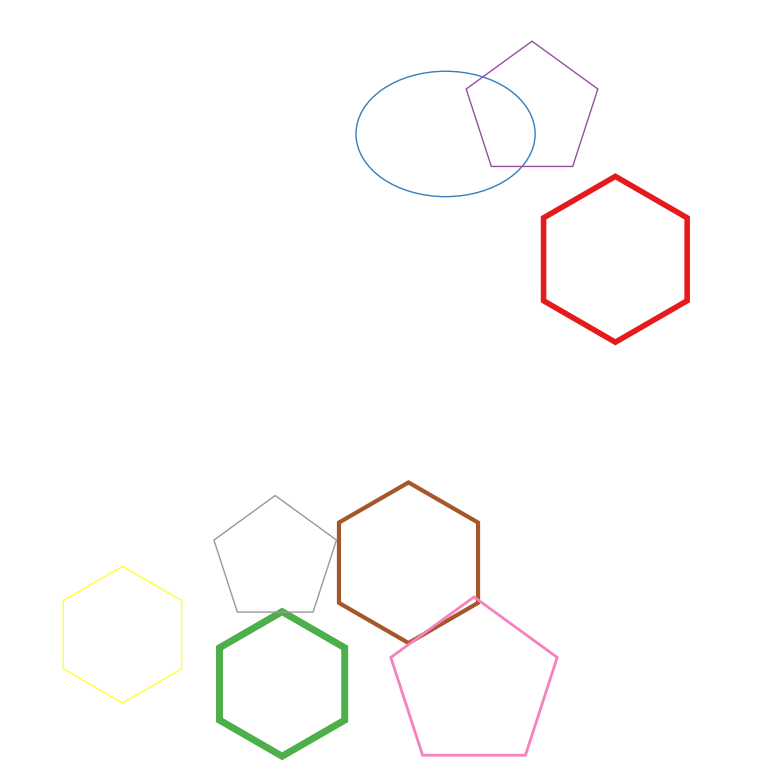[{"shape": "hexagon", "thickness": 2, "radius": 0.54, "center": [0.799, 0.663]}, {"shape": "oval", "thickness": 0.5, "radius": 0.58, "center": [0.579, 0.826]}, {"shape": "hexagon", "thickness": 2.5, "radius": 0.47, "center": [0.366, 0.112]}, {"shape": "pentagon", "thickness": 0.5, "radius": 0.45, "center": [0.691, 0.857]}, {"shape": "hexagon", "thickness": 0.5, "radius": 0.44, "center": [0.159, 0.176]}, {"shape": "hexagon", "thickness": 1.5, "radius": 0.52, "center": [0.531, 0.269]}, {"shape": "pentagon", "thickness": 1, "radius": 0.57, "center": [0.616, 0.111]}, {"shape": "pentagon", "thickness": 0.5, "radius": 0.42, "center": [0.357, 0.273]}]